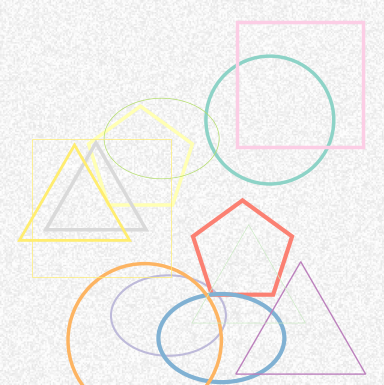[{"shape": "circle", "thickness": 2.5, "radius": 0.83, "center": [0.701, 0.688]}, {"shape": "pentagon", "thickness": 2.5, "radius": 0.71, "center": [0.365, 0.582]}, {"shape": "oval", "thickness": 1.5, "radius": 0.75, "center": [0.438, 0.18]}, {"shape": "pentagon", "thickness": 3, "radius": 0.68, "center": [0.63, 0.344]}, {"shape": "oval", "thickness": 3, "radius": 0.82, "center": [0.575, 0.122]}, {"shape": "circle", "thickness": 2.5, "radius": 1.0, "center": [0.376, 0.116]}, {"shape": "oval", "thickness": 0.5, "radius": 0.75, "center": [0.42, 0.64]}, {"shape": "square", "thickness": 2.5, "radius": 0.81, "center": [0.779, 0.781]}, {"shape": "triangle", "thickness": 2.5, "radius": 0.75, "center": [0.249, 0.479]}, {"shape": "triangle", "thickness": 1, "radius": 0.97, "center": [0.781, 0.126]}, {"shape": "triangle", "thickness": 0.5, "radius": 0.85, "center": [0.646, 0.246]}, {"shape": "square", "thickness": 0.5, "radius": 0.9, "center": [0.264, 0.46]}, {"shape": "triangle", "thickness": 2, "radius": 0.83, "center": [0.194, 0.458]}]